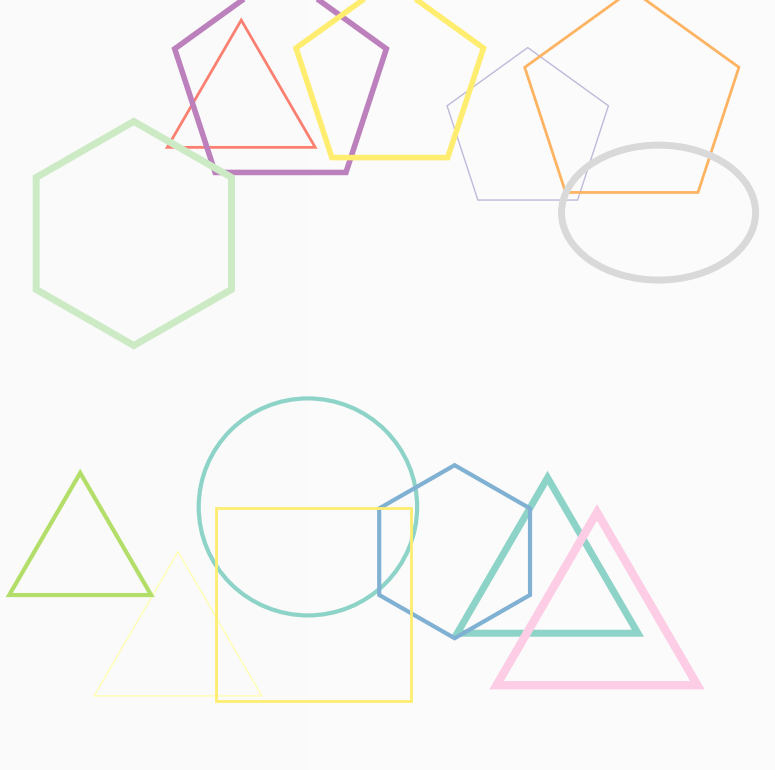[{"shape": "triangle", "thickness": 2.5, "radius": 0.67, "center": [0.707, 0.245]}, {"shape": "circle", "thickness": 1.5, "radius": 0.7, "center": [0.397, 0.342]}, {"shape": "triangle", "thickness": 0.5, "radius": 0.62, "center": [0.23, 0.159]}, {"shape": "pentagon", "thickness": 0.5, "radius": 0.55, "center": [0.681, 0.829]}, {"shape": "triangle", "thickness": 1, "radius": 0.55, "center": [0.311, 0.864]}, {"shape": "hexagon", "thickness": 1.5, "radius": 0.56, "center": [0.587, 0.284]}, {"shape": "pentagon", "thickness": 1, "radius": 0.73, "center": [0.815, 0.868]}, {"shape": "triangle", "thickness": 1.5, "radius": 0.53, "center": [0.103, 0.28]}, {"shape": "triangle", "thickness": 3, "radius": 0.75, "center": [0.77, 0.185]}, {"shape": "oval", "thickness": 2.5, "radius": 0.63, "center": [0.85, 0.724]}, {"shape": "pentagon", "thickness": 2, "radius": 0.72, "center": [0.362, 0.892]}, {"shape": "hexagon", "thickness": 2.5, "radius": 0.73, "center": [0.173, 0.697]}, {"shape": "square", "thickness": 1, "radius": 0.63, "center": [0.405, 0.215]}, {"shape": "pentagon", "thickness": 2, "radius": 0.64, "center": [0.503, 0.898]}]